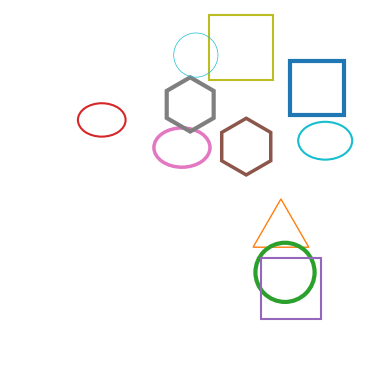[{"shape": "square", "thickness": 3, "radius": 0.35, "center": [0.822, 0.772]}, {"shape": "triangle", "thickness": 1, "radius": 0.42, "center": [0.73, 0.4]}, {"shape": "circle", "thickness": 3, "radius": 0.38, "center": [0.74, 0.293]}, {"shape": "oval", "thickness": 1.5, "radius": 0.31, "center": [0.264, 0.688]}, {"shape": "square", "thickness": 1.5, "radius": 0.39, "center": [0.756, 0.251]}, {"shape": "hexagon", "thickness": 2.5, "radius": 0.37, "center": [0.64, 0.619]}, {"shape": "oval", "thickness": 2.5, "radius": 0.36, "center": [0.473, 0.617]}, {"shape": "hexagon", "thickness": 3, "radius": 0.35, "center": [0.494, 0.729]}, {"shape": "square", "thickness": 1.5, "radius": 0.42, "center": [0.626, 0.877]}, {"shape": "circle", "thickness": 0.5, "radius": 0.29, "center": [0.509, 0.857]}, {"shape": "oval", "thickness": 1.5, "radius": 0.35, "center": [0.845, 0.634]}]